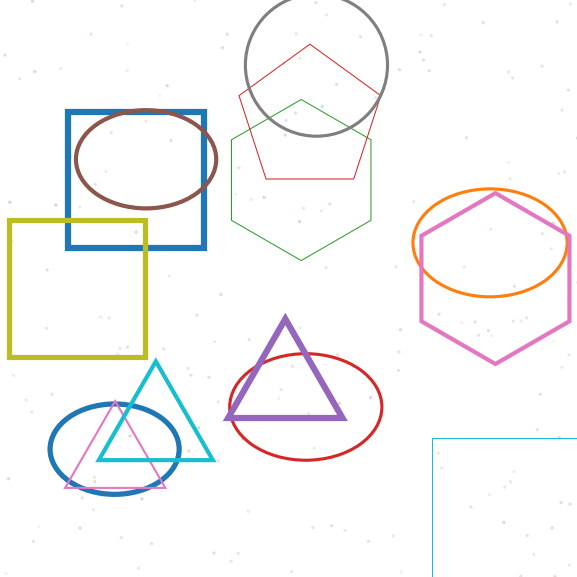[{"shape": "oval", "thickness": 2.5, "radius": 0.56, "center": [0.198, 0.221]}, {"shape": "square", "thickness": 3, "radius": 0.59, "center": [0.236, 0.688]}, {"shape": "oval", "thickness": 1.5, "radius": 0.67, "center": [0.849, 0.579]}, {"shape": "hexagon", "thickness": 0.5, "radius": 0.7, "center": [0.522, 0.687]}, {"shape": "oval", "thickness": 1.5, "radius": 0.66, "center": [0.53, 0.294]}, {"shape": "pentagon", "thickness": 0.5, "radius": 0.65, "center": [0.537, 0.794]}, {"shape": "triangle", "thickness": 3, "radius": 0.57, "center": [0.494, 0.332]}, {"shape": "oval", "thickness": 2, "radius": 0.61, "center": [0.253, 0.723]}, {"shape": "hexagon", "thickness": 2, "radius": 0.74, "center": [0.858, 0.517]}, {"shape": "triangle", "thickness": 1, "radius": 0.5, "center": [0.199, 0.204]}, {"shape": "circle", "thickness": 1.5, "radius": 0.62, "center": [0.548, 0.886]}, {"shape": "square", "thickness": 2.5, "radius": 0.59, "center": [0.133, 0.5]}, {"shape": "square", "thickness": 0.5, "radius": 0.69, "center": [0.885, 0.104]}, {"shape": "triangle", "thickness": 2, "radius": 0.57, "center": [0.27, 0.259]}]